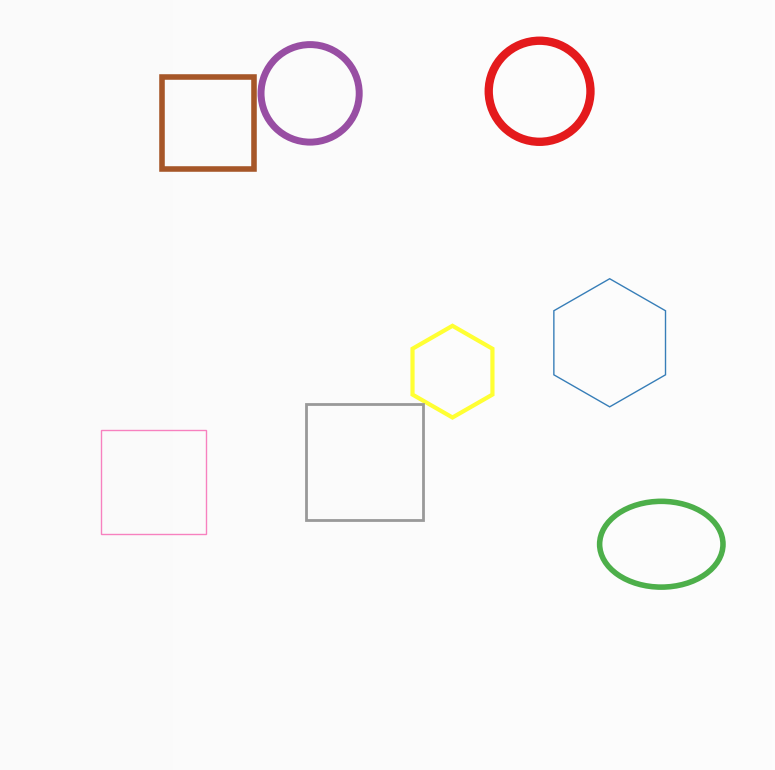[{"shape": "circle", "thickness": 3, "radius": 0.33, "center": [0.696, 0.881]}, {"shape": "hexagon", "thickness": 0.5, "radius": 0.42, "center": [0.787, 0.555]}, {"shape": "oval", "thickness": 2, "radius": 0.4, "center": [0.853, 0.293]}, {"shape": "circle", "thickness": 2.5, "radius": 0.32, "center": [0.4, 0.879]}, {"shape": "hexagon", "thickness": 1.5, "radius": 0.3, "center": [0.584, 0.517]}, {"shape": "square", "thickness": 2, "radius": 0.3, "center": [0.268, 0.841]}, {"shape": "square", "thickness": 0.5, "radius": 0.34, "center": [0.198, 0.374]}, {"shape": "square", "thickness": 1, "radius": 0.38, "center": [0.47, 0.4]}]